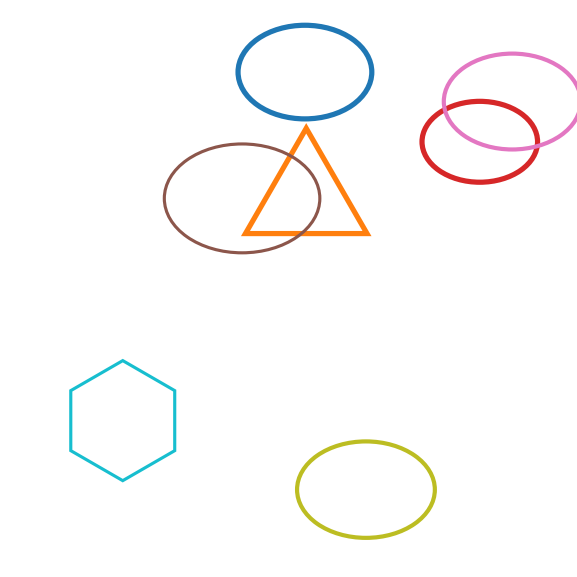[{"shape": "oval", "thickness": 2.5, "radius": 0.58, "center": [0.528, 0.874]}, {"shape": "triangle", "thickness": 2.5, "radius": 0.61, "center": [0.53, 0.655]}, {"shape": "oval", "thickness": 2.5, "radius": 0.5, "center": [0.831, 0.754]}, {"shape": "oval", "thickness": 1.5, "radius": 0.67, "center": [0.419, 0.656]}, {"shape": "oval", "thickness": 2, "radius": 0.59, "center": [0.887, 0.823]}, {"shape": "oval", "thickness": 2, "radius": 0.6, "center": [0.634, 0.151]}, {"shape": "hexagon", "thickness": 1.5, "radius": 0.52, "center": [0.213, 0.271]}]